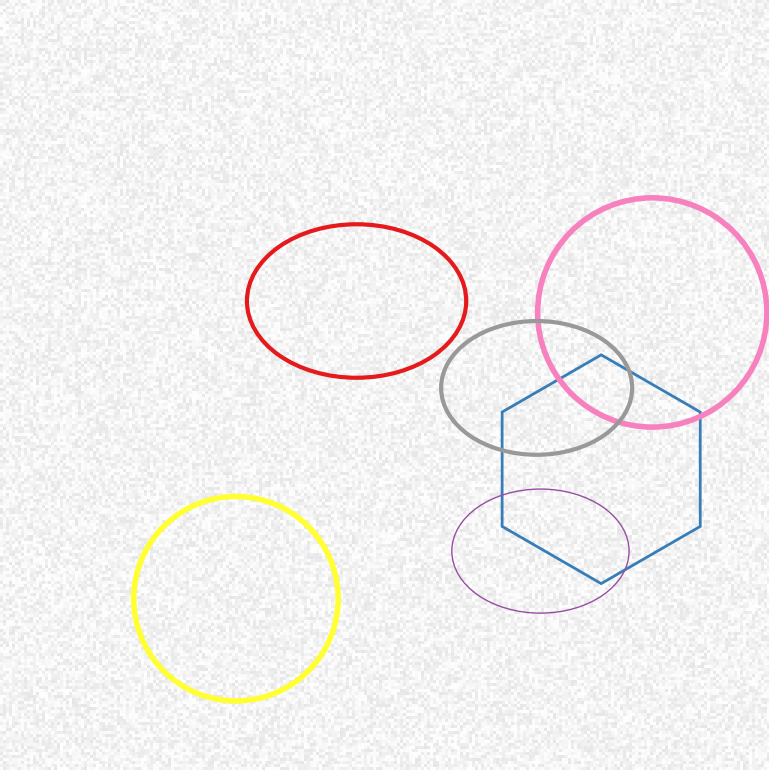[{"shape": "oval", "thickness": 1.5, "radius": 0.71, "center": [0.463, 0.609]}, {"shape": "hexagon", "thickness": 1, "radius": 0.74, "center": [0.781, 0.391]}, {"shape": "oval", "thickness": 0.5, "radius": 0.58, "center": [0.702, 0.284]}, {"shape": "circle", "thickness": 2, "radius": 0.66, "center": [0.306, 0.222]}, {"shape": "circle", "thickness": 2, "radius": 0.74, "center": [0.847, 0.594]}, {"shape": "oval", "thickness": 1.5, "radius": 0.62, "center": [0.697, 0.496]}]